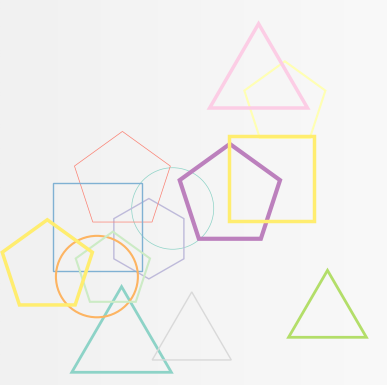[{"shape": "triangle", "thickness": 2, "radius": 0.74, "center": [0.314, 0.107]}, {"shape": "circle", "thickness": 0.5, "radius": 0.53, "center": [0.446, 0.458]}, {"shape": "pentagon", "thickness": 1.5, "radius": 0.55, "center": [0.735, 0.731]}, {"shape": "hexagon", "thickness": 1, "radius": 0.52, "center": [0.384, 0.38]}, {"shape": "pentagon", "thickness": 0.5, "radius": 0.65, "center": [0.316, 0.529]}, {"shape": "square", "thickness": 1, "radius": 0.57, "center": [0.251, 0.411]}, {"shape": "circle", "thickness": 1.5, "radius": 0.53, "center": [0.25, 0.282]}, {"shape": "triangle", "thickness": 2, "radius": 0.58, "center": [0.845, 0.182]}, {"shape": "triangle", "thickness": 2.5, "radius": 0.73, "center": [0.667, 0.792]}, {"shape": "triangle", "thickness": 1, "radius": 0.59, "center": [0.495, 0.124]}, {"shape": "pentagon", "thickness": 3, "radius": 0.68, "center": [0.593, 0.49]}, {"shape": "pentagon", "thickness": 1.5, "radius": 0.5, "center": [0.291, 0.298]}, {"shape": "square", "thickness": 2.5, "radius": 0.55, "center": [0.7, 0.536]}, {"shape": "pentagon", "thickness": 2.5, "radius": 0.61, "center": [0.122, 0.307]}]